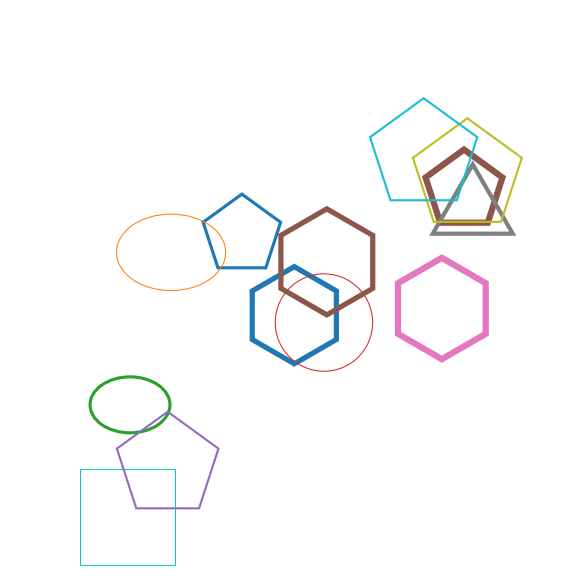[{"shape": "hexagon", "thickness": 2.5, "radius": 0.42, "center": [0.51, 0.453]}, {"shape": "pentagon", "thickness": 1.5, "radius": 0.35, "center": [0.419, 0.592]}, {"shape": "oval", "thickness": 0.5, "radius": 0.47, "center": [0.296, 0.562]}, {"shape": "oval", "thickness": 1.5, "radius": 0.35, "center": [0.225, 0.298]}, {"shape": "circle", "thickness": 0.5, "radius": 0.42, "center": [0.561, 0.441]}, {"shape": "pentagon", "thickness": 1, "radius": 0.46, "center": [0.29, 0.194]}, {"shape": "pentagon", "thickness": 3, "radius": 0.35, "center": [0.803, 0.67]}, {"shape": "hexagon", "thickness": 2.5, "radius": 0.46, "center": [0.566, 0.546]}, {"shape": "hexagon", "thickness": 3, "radius": 0.44, "center": [0.765, 0.465]}, {"shape": "triangle", "thickness": 2, "radius": 0.4, "center": [0.819, 0.634]}, {"shape": "pentagon", "thickness": 1, "radius": 0.5, "center": [0.809, 0.695]}, {"shape": "square", "thickness": 0.5, "radius": 0.41, "center": [0.221, 0.104]}, {"shape": "pentagon", "thickness": 1, "radius": 0.49, "center": [0.734, 0.731]}]